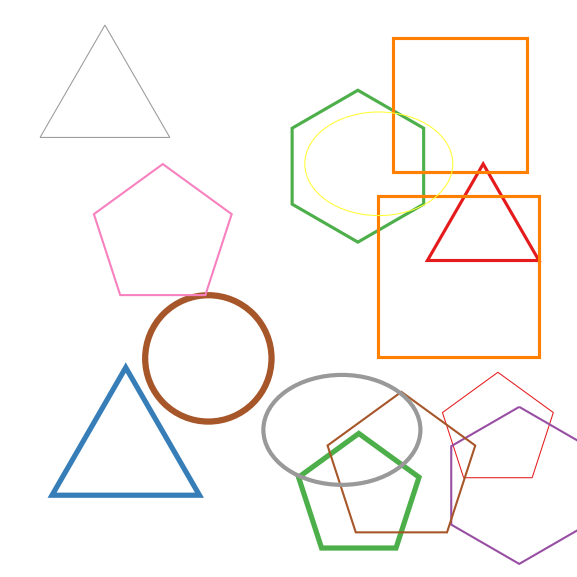[{"shape": "pentagon", "thickness": 0.5, "radius": 0.5, "center": [0.862, 0.254]}, {"shape": "triangle", "thickness": 1.5, "radius": 0.56, "center": [0.837, 0.604]}, {"shape": "triangle", "thickness": 2.5, "radius": 0.74, "center": [0.218, 0.215]}, {"shape": "hexagon", "thickness": 1.5, "radius": 0.66, "center": [0.62, 0.711]}, {"shape": "pentagon", "thickness": 2.5, "radius": 0.55, "center": [0.621, 0.139]}, {"shape": "hexagon", "thickness": 1, "radius": 0.68, "center": [0.899, 0.159]}, {"shape": "square", "thickness": 1.5, "radius": 0.58, "center": [0.796, 0.818]}, {"shape": "square", "thickness": 1.5, "radius": 0.7, "center": [0.794, 0.52]}, {"shape": "oval", "thickness": 0.5, "radius": 0.64, "center": [0.656, 0.716]}, {"shape": "pentagon", "thickness": 1, "radius": 0.67, "center": [0.695, 0.186]}, {"shape": "circle", "thickness": 3, "radius": 0.55, "center": [0.361, 0.379]}, {"shape": "pentagon", "thickness": 1, "radius": 0.63, "center": [0.282, 0.59]}, {"shape": "triangle", "thickness": 0.5, "radius": 0.65, "center": [0.182, 0.826]}, {"shape": "oval", "thickness": 2, "radius": 0.68, "center": [0.592, 0.255]}]